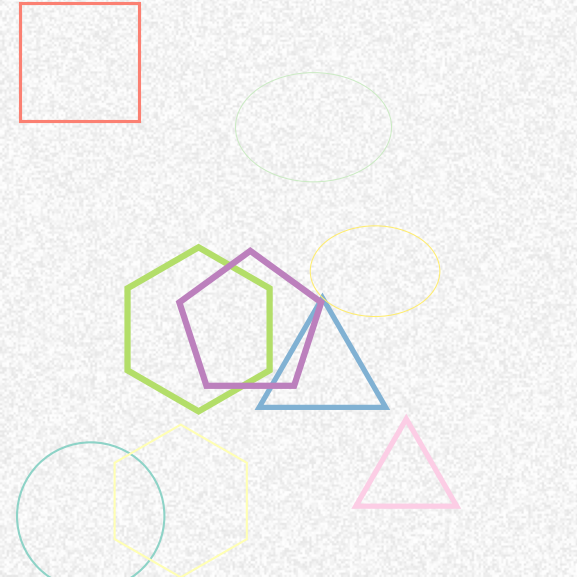[{"shape": "circle", "thickness": 1, "radius": 0.64, "center": [0.157, 0.106]}, {"shape": "hexagon", "thickness": 1, "radius": 0.66, "center": [0.313, 0.132]}, {"shape": "square", "thickness": 1.5, "radius": 0.51, "center": [0.138, 0.892]}, {"shape": "triangle", "thickness": 2.5, "radius": 0.63, "center": [0.558, 0.357]}, {"shape": "hexagon", "thickness": 3, "radius": 0.71, "center": [0.344, 0.429]}, {"shape": "triangle", "thickness": 2.5, "radius": 0.5, "center": [0.704, 0.173]}, {"shape": "pentagon", "thickness": 3, "radius": 0.65, "center": [0.433, 0.436]}, {"shape": "oval", "thickness": 0.5, "radius": 0.68, "center": [0.543, 0.779]}, {"shape": "oval", "thickness": 0.5, "radius": 0.56, "center": [0.649, 0.53]}]